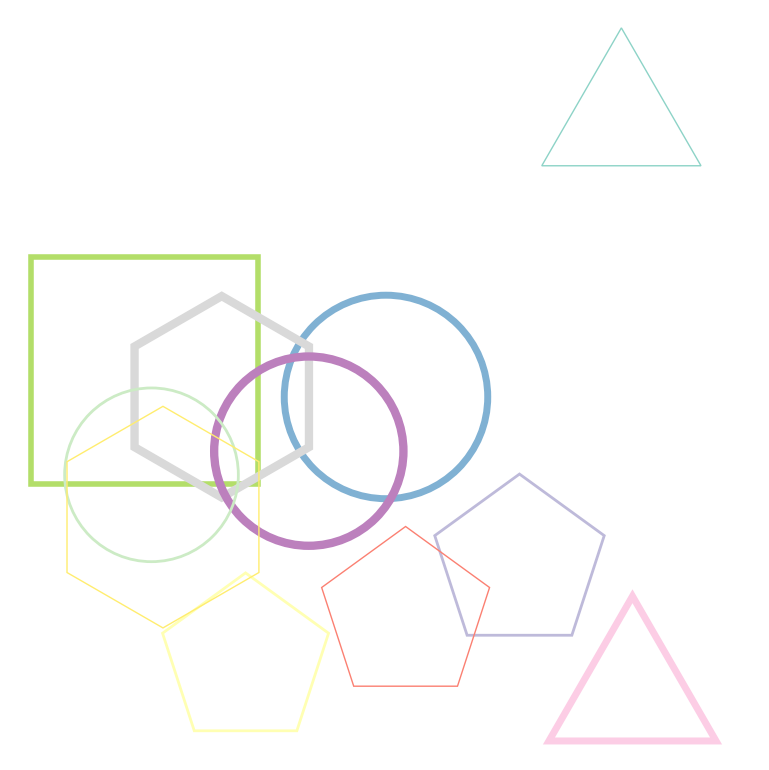[{"shape": "triangle", "thickness": 0.5, "radius": 0.6, "center": [0.807, 0.844]}, {"shape": "pentagon", "thickness": 1, "radius": 0.57, "center": [0.319, 0.143]}, {"shape": "pentagon", "thickness": 1, "radius": 0.58, "center": [0.675, 0.269]}, {"shape": "pentagon", "thickness": 0.5, "radius": 0.57, "center": [0.527, 0.202]}, {"shape": "circle", "thickness": 2.5, "radius": 0.66, "center": [0.501, 0.484]}, {"shape": "square", "thickness": 2, "radius": 0.74, "center": [0.188, 0.519]}, {"shape": "triangle", "thickness": 2.5, "radius": 0.63, "center": [0.821, 0.1]}, {"shape": "hexagon", "thickness": 3, "radius": 0.65, "center": [0.288, 0.485]}, {"shape": "circle", "thickness": 3, "radius": 0.61, "center": [0.401, 0.414]}, {"shape": "circle", "thickness": 1, "radius": 0.56, "center": [0.197, 0.383]}, {"shape": "hexagon", "thickness": 0.5, "radius": 0.72, "center": [0.212, 0.328]}]